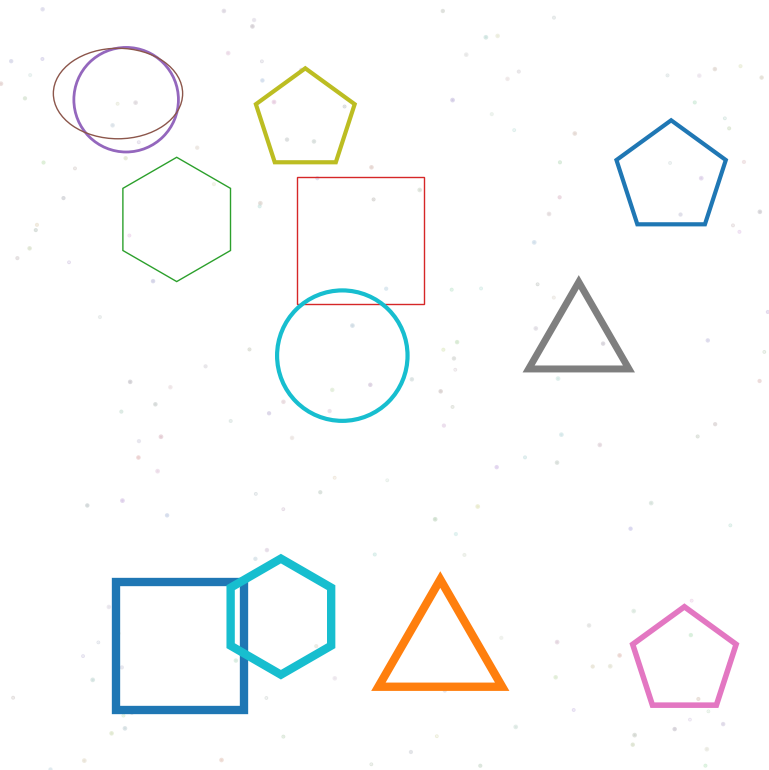[{"shape": "square", "thickness": 3, "radius": 0.42, "center": [0.233, 0.161]}, {"shape": "pentagon", "thickness": 1.5, "radius": 0.37, "center": [0.872, 0.769]}, {"shape": "triangle", "thickness": 3, "radius": 0.46, "center": [0.572, 0.155]}, {"shape": "hexagon", "thickness": 0.5, "radius": 0.4, "center": [0.229, 0.715]}, {"shape": "square", "thickness": 0.5, "radius": 0.41, "center": [0.469, 0.688]}, {"shape": "circle", "thickness": 1, "radius": 0.34, "center": [0.164, 0.871]}, {"shape": "oval", "thickness": 0.5, "radius": 0.42, "center": [0.153, 0.879]}, {"shape": "pentagon", "thickness": 2, "radius": 0.35, "center": [0.889, 0.141]}, {"shape": "triangle", "thickness": 2.5, "radius": 0.38, "center": [0.752, 0.558]}, {"shape": "pentagon", "thickness": 1.5, "radius": 0.34, "center": [0.396, 0.844]}, {"shape": "hexagon", "thickness": 3, "radius": 0.38, "center": [0.365, 0.199]}, {"shape": "circle", "thickness": 1.5, "radius": 0.42, "center": [0.445, 0.538]}]